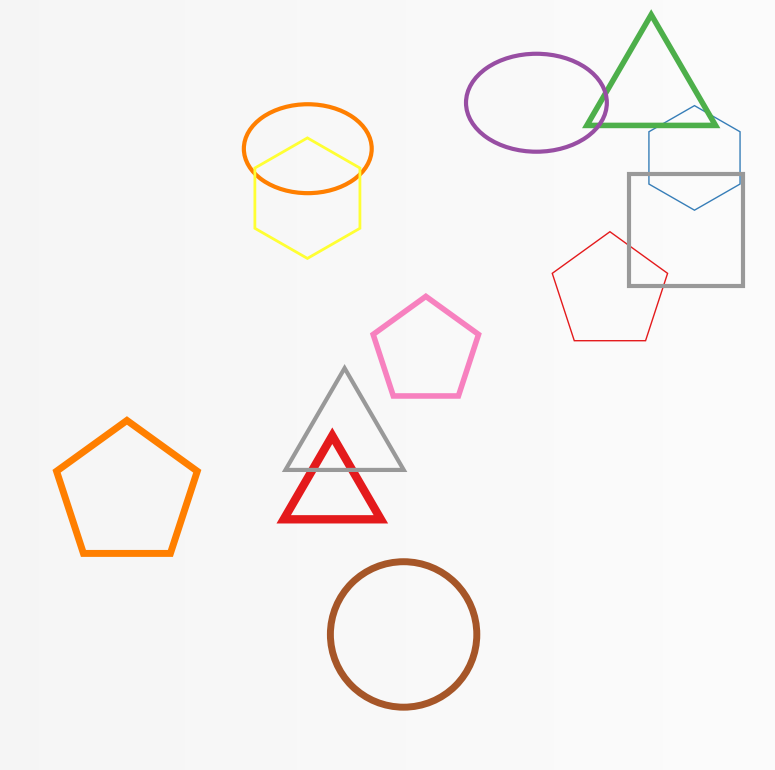[{"shape": "pentagon", "thickness": 0.5, "radius": 0.39, "center": [0.787, 0.621]}, {"shape": "triangle", "thickness": 3, "radius": 0.36, "center": [0.429, 0.362]}, {"shape": "hexagon", "thickness": 0.5, "radius": 0.34, "center": [0.896, 0.795]}, {"shape": "triangle", "thickness": 2, "radius": 0.48, "center": [0.84, 0.885]}, {"shape": "oval", "thickness": 1.5, "radius": 0.45, "center": [0.692, 0.867]}, {"shape": "pentagon", "thickness": 2.5, "radius": 0.48, "center": [0.164, 0.359]}, {"shape": "oval", "thickness": 1.5, "radius": 0.41, "center": [0.397, 0.807]}, {"shape": "hexagon", "thickness": 1, "radius": 0.39, "center": [0.397, 0.743]}, {"shape": "circle", "thickness": 2.5, "radius": 0.47, "center": [0.521, 0.176]}, {"shape": "pentagon", "thickness": 2, "radius": 0.36, "center": [0.549, 0.544]}, {"shape": "triangle", "thickness": 1.5, "radius": 0.44, "center": [0.445, 0.434]}, {"shape": "square", "thickness": 1.5, "radius": 0.37, "center": [0.885, 0.701]}]